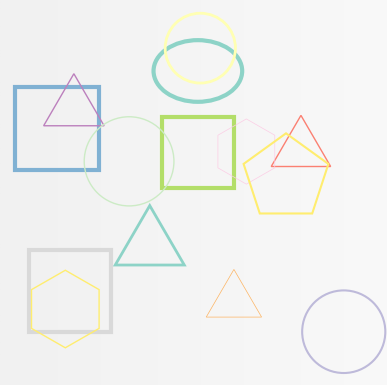[{"shape": "triangle", "thickness": 2, "radius": 0.51, "center": [0.386, 0.363]}, {"shape": "oval", "thickness": 3, "radius": 0.57, "center": [0.511, 0.816]}, {"shape": "circle", "thickness": 2, "radius": 0.45, "center": [0.517, 0.875]}, {"shape": "circle", "thickness": 1.5, "radius": 0.54, "center": [0.887, 0.138]}, {"shape": "triangle", "thickness": 1, "radius": 0.44, "center": [0.777, 0.612]}, {"shape": "square", "thickness": 3, "radius": 0.54, "center": [0.147, 0.667]}, {"shape": "triangle", "thickness": 0.5, "radius": 0.41, "center": [0.604, 0.218]}, {"shape": "square", "thickness": 3, "radius": 0.46, "center": [0.511, 0.603]}, {"shape": "hexagon", "thickness": 0.5, "radius": 0.42, "center": [0.636, 0.606]}, {"shape": "square", "thickness": 3, "radius": 0.53, "center": [0.181, 0.245]}, {"shape": "triangle", "thickness": 1, "radius": 0.45, "center": [0.191, 0.718]}, {"shape": "circle", "thickness": 1, "radius": 0.58, "center": [0.333, 0.581]}, {"shape": "pentagon", "thickness": 1.5, "radius": 0.58, "center": [0.738, 0.539]}, {"shape": "hexagon", "thickness": 1, "radius": 0.5, "center": [0.169, 0.197]}]